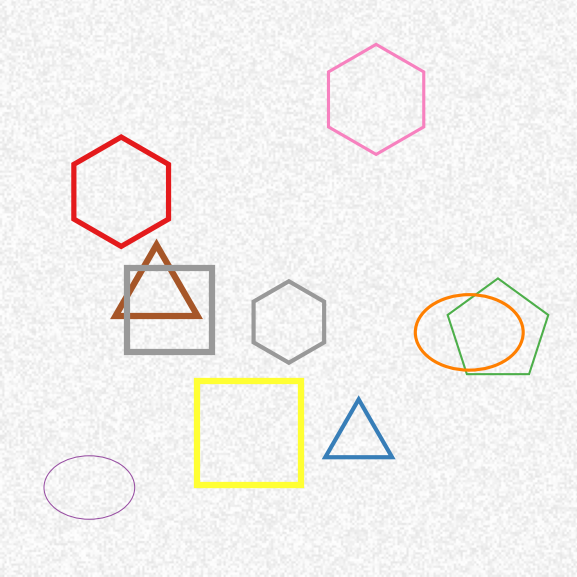[{"shape": "hexagon", "thickness": 2.5, "radius": 0.47, "center": [0.21, 0.667]}, {"shape": "triangle", "thickness": 2, "radius": 0.33, "center": [0.621, 0.241]}, {"shape": "pentagon", "thickness": 1, "radius": 0.46, "center": [0.862, 0.425]}, {"shape": "oval", "thickness": 0.5, "radius": 0.39, "center": [0.155, 0.155]}, {"shape": "oval", "thickness": 1.5, "radius": 0.47, "center": [0.813, 0.424]}, {"shape": "square", "thickness": 3, "radius": 0.45, "center": [0.431, 0.25]}, {"shape": "triangle", "thickness": 3, "radius": 0.41, "center": [0.271, 0.493]}, {"shape": "hexagon", "thickness": 1.5, "radius": 0.48, "center": [0.651, 0.827]}, {"shape": "square", "thickness": 3, "radius": 0.37, "center": [0.294, 0.462]}, {"shape": "hexagon", "thickness": 2, "radius": 0.35, "center": [0.5, 0.442]}]